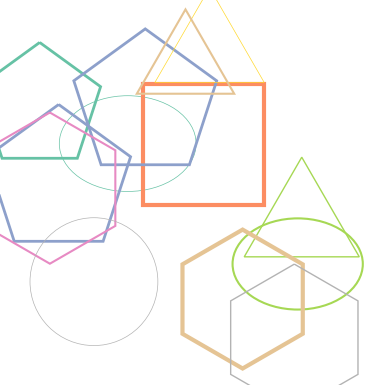[{"shape": "oval", "thickness": 0.5, "radius": 0.89, "center": [0.332, 0.627]}, {"shape": "pentagon", "thickness": 2, "radius": 0.83, "center": [0.103, 0.723]}, {"shape": "square", "thickness": 3, "radius": 0.79, "center": [0.528, 0.624]}, {"shape": "pentagon", "thickness": 2, "radius": 0.98, "center": [0.377, 0.73]}, {"shape": "pentagon", "thickness": 2, "radius": 0.98, "center": [0.152, 0.532]}, {"shape": "hexagon", "thickness": 1.5, "radius": 0.98, "center": [0.13, 0.511]}, {"shape": "triangle", "thickness": 1, "radius": 0.86, "center": [0.784, 0.419]}, {"shape": "oval", "thickness": 1.5, "radius": 0.85, "center": [0.773, 0.314]}, {"shape": "triangle", "thickness": 0.5, "radius": 0.82, "center": [0.544, 0.868]}, {"shape": "hexagon", "thickness": 3, "radius": 0.9, "center": [0.63, 0.223]}, {"shape": "triangle", "thickness": 1.5, "radius": 0.73, "center": [0.482, 0.83]}, {"shape": "hexagon", "thickness": 1, "radius": 0.95, "center": [0.764, 0.123]}, {"shape": "circle", "thickness": 0.5, "radius": 0.83, "center": [0.244, 0.268]}]